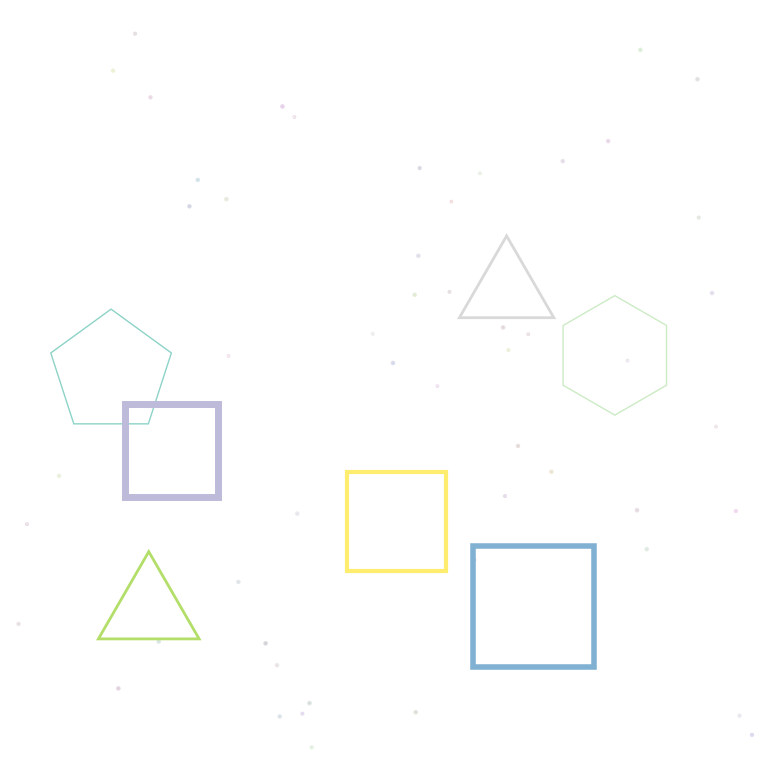[{"shape": "pentagon", "thickness": 0.5, "radius": 0.41, "center": [0.144, 0.516]}, {"shape": "square", "thickness": 2.5, "radius": 0.3, "center": [0.223, 0.415]}, {"shape": "square", "thickness": 2, "radius": 0.39, "center": [0.693, 0.212]}, {"shape": "triangle", "thickness": 1, "radius": 0.38, "center": [0.193, 0.208]}, {"shape": "triangle", "thickness": 1, "radius": 0.35, "center": [0.658, 0.623]}, {"shape": "hexagon", "thickness": 0.5, "radius": 0.39, "center": [0.798, 0.538]}, {"shape": "square", "thickness": 1.5, "radius": 0.32, "center": [0.515, 0.323]}]